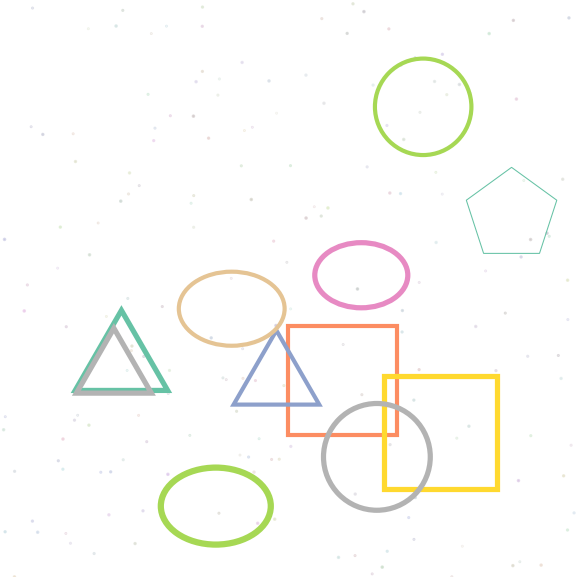[{"shape": "pentagon", "thickness": 0.5, "radius": 0.41, "center": [0.886, 0.627]}, {"shape": "triangle", "thickness": 2.5, "radius": 0.46, "center": [0.21, 0.369]}, {"shape": "square", "thickness": 2, "radius": 0.47, "center": [0.593, 0.34]}, {"shape": "triangle", "thickness": 2, "radius": 0.43, "center": [0.479, 0.341]}, {"shape": "oval", "thickness": 2.5, "radius": 0.4, "center": [0.626, 0.523]}, {"shape": "oval", "thickness": 3, "radius": 0.48, "center": [0.374, 0.123]}, {"shape": "circle", "thickness": 2, "radius": 0.42, "center": [0.733, 0.814]}, {"shape": "square", "thickness": 2.5, "radius": 0.49, "center": [0.763, 0.25]}, {"shape": "oval", "thickness": 2, "radius": 0.46, "center": [0.401, 0.465]}, {"shape": "circle", "thickness": 2.5, "radius": 0.46, "center": [0.653, 0.208]}, {"shape": "triangle", "thickness": 2.5, "radius": 0.37, "center": [0.197, 0.356]}]